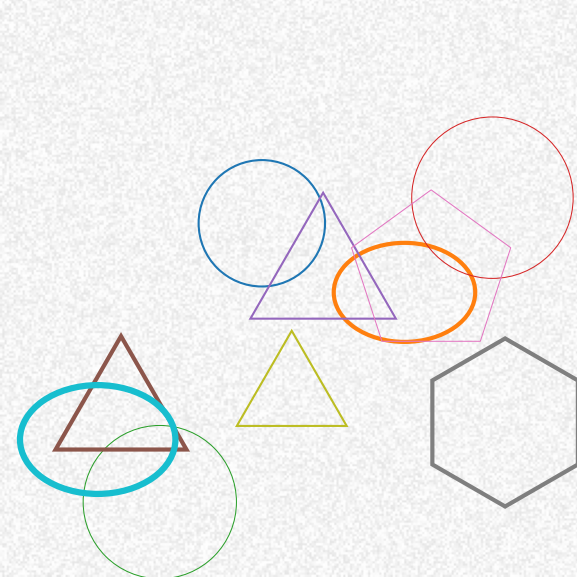[{"shape": "circle", "thickness": 1, "radius": 0.55, "center": [0.453, 0.613]}, {"shape": "oval", "thickness": 2, "radius": 0.61, "center": [0.7, 0.493]}, {"shape": "circle", "thickness": 0.5, "radius": 0.66, "center": [0.277, 0.13]}, {"shape": "circle", "thickness": 0.5, "radius": 0.7, "center": [0.853, 0.657]}, {"shape": "triangle", "thickness": 1, "radius": 0.73, "center": [0.56, 0.52]}, {"shape": "triangle", "thickness": 2, "radius": 0.65, "center": [0.21, 0.286]}, {"shape": "pentagon", "thickness": 0.5, "radius": 0.72, "center": [0.747, 0.525]}, {"shape": "hexagon", "thickness": 2, "radius": 0.73, "center": [0.875, 0.268]}, {"shape": "triangle", "thickness": 1, "radius": 0.55, "center": [0.505, 0.317]}, {"shape": "oval", "thickness": 3, "radius": 0.67, "center": [0.169, 0.238]}]